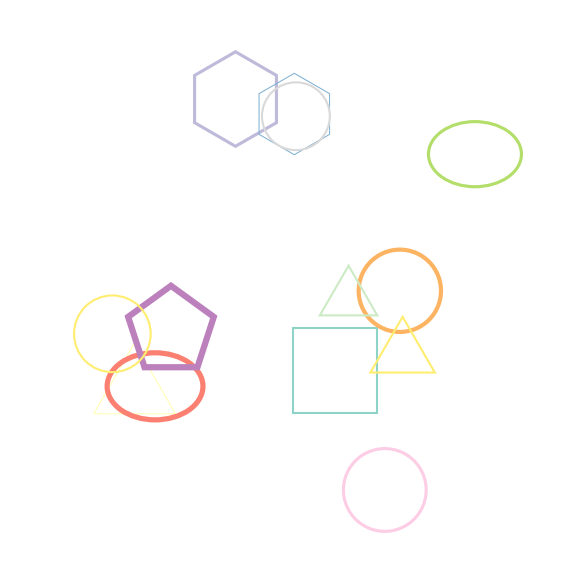[{"shape": "square", "thickness": 1, "radius": 0.36, "center": [0.58, 0.358]}, {"shape": "triangle", "thickness": 0.5, "radius": 0.41, "center": [0.233, 0.323]}, {"shape": "hexagon", "thickness": 1.5, "radius": 0.41, "center": [0.408, 0.828]}, {"shape": "oval", "thickness": 2.5, "radius": 0.41, "center": [0.268, 0.33]}, {"shape": "hexagon", "thickness": 0.5, "radius": 0.35, "center": [0.51, 0.802]}, {"shape": "circle", "thickness": 2, "radius": 0.36, "center": [0.692, 0.496]}, {"shape": "oval", "thickness": 1.5, "radius": 0.4, "center": [0.822, 0.732]}, {"shape": "circle", "thickness": 1.5, "radius": 0.36, "center": [0.666, 0.151]}, {"shape": "circle", "thickness": 1, "radius": 0.29, "center": [0.512, 0.798]}, {"shape": "pentagon", "thickness": 3, "radius": 0.39, "center": [0.296, 0.426]}, {"shape": "triangle", "thickness": 1, "radius": 0.29, "center": [0.604, 0.482]}, {"shape": "circle", "thickness": 1, "radius": 0.33, "center": [0.195, 0.421]}, {"shape": "triangle", "thickness": 1, "radius": 0.32, "center": [0.697, 0.386]}]